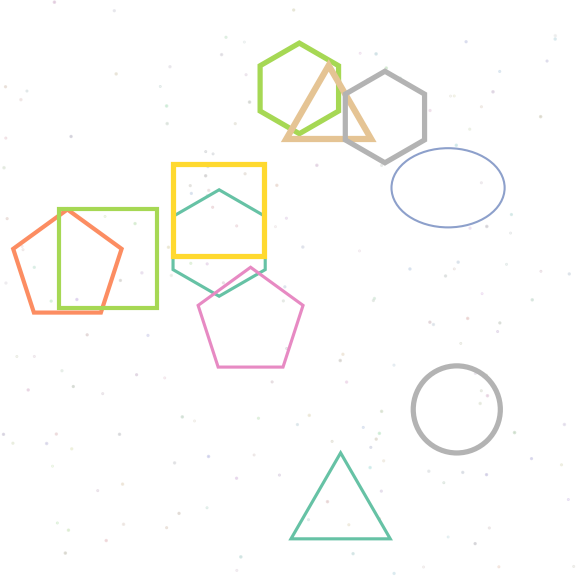[{"shape": "hexagon", "thickness": 1.5, "radius": 0.46, "center": [0.379, 0.578]}, {"shape": "triangle", "thickness": 1.5, "radius": 0.5, "center": [0.59, 0.116]}, {"shape": "pentagon", "thickness": 2, "radius": 0.49, "center": [0.117, 0.538]}, {"shape": "oval", "thickness": 1, "radius": 0.49, "center": [0.776, 0.674]}, {"shape": "pentagon", "thickness": 1.5, "radius": 0.48, "center": [0.434, 0.441]}, {"shape": "square", "thickness": 2, "radius": 0.43, "center": [0.187, 0.552]}, {"shape": "hexagon", "thickness": 2.5, "radius": 0.39, "center": [0.518, 0.846]}, {"shape": "square", "thickness": 2.5, "radius": 0.39, "center": [0.379, 0.635]}, {"shape": "triangle", "thickness": 3, "radius": 0.42, "center": [0.569, 0.801]}, {"shape": "hexagon", "thickness": 2.5, "radius": 0.4, "center": [0.667, 0.797]}, {"shape": "circle", "thickness": 2.5, "radius": 0.38, "center": [0.791, 0.29]}]